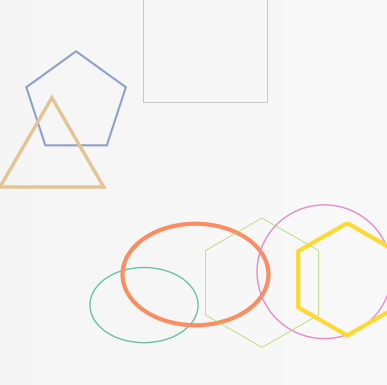[{"shape": "oval", "thickness": 1, "radius": 0.7, "center": [0.372, 0.208]}, {"shape": "oval", "thickness": 3, "radius": 0.94, "center": [0.504, 0.287]}, {"shape": "pentagon", "thickness": 1.5, "radius": 0.68, "center": [0.196, 0.732]}, {"shape": "circle", "thickness": 1, "radius": 0.87, "center": [0.837, 0.294]}, {"shape": "hexagon", "thickness": 0.5, "radius": 0.84, "center": [0.676, 0.266]}, {"shape": "hexagon", "thickness": 3, "radius": 0.73, "center": [0.896, 0.275]}, {"shape": "triangle", "thickness": 2.5, "radius": 0.77, "center": [0.134, 0.592]}, {"shape": "square", "thickness": 0.5, "radius": 0.8, "center": [0.529, 0.894]}]